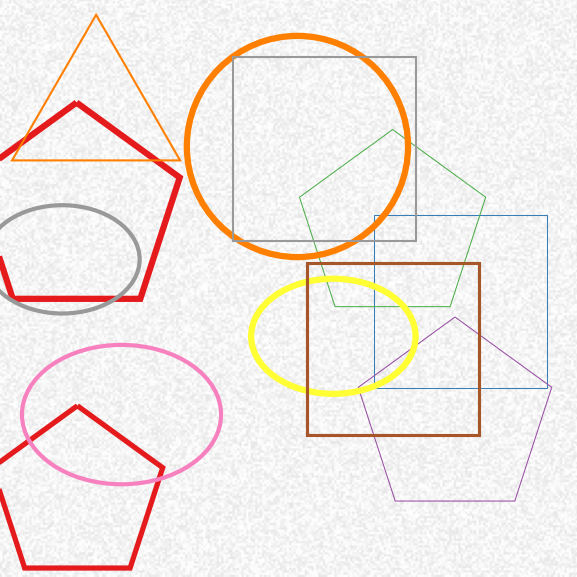[{"shape": "pentagon", "thickness": 3, "radius": 0.94, "center": [0.133, 0.634]}, {"shape": "pentagon", "thickness": 2.5, "radius": 0.78, "center": [0.134, 0.141]}, {"shape": "square", "thickness": 0.5, "radius": 0.75, "center": [0.798, 0.477]}, {"shape": "pentagon", "thickness": 0.5, "radius": 0.85, "center": [0.68, 0.605]}, {"shape": "pentagon", "thickness": 0.5, "radius": 0.88, "center": [0.788, 0.274]}, {"shape": "circle", "thickness": 3, "radius": 0.96, "center": [0.515, 0.745]}, {"shape": "triangle", "thickness": 1, "radius": 0.84, "center": [0.166, 0.805]}, {"shape": "oval", "thickness": 3, "radius": 0.71, "center": [0.577, 0.417]}, {"shape": "square", "thickness": 1.5, "radius": 0.74, "center": [0.68, 0.395]}, {"shape": "oval", "thickness": 2, "radius": 0.86, "center": [0.21, 0.281]}, {"shape": "square", "thickness": 1, "radius": 0.8, "center": [0.562, 0.741]}, {"shape": "oval", "thickness": 2, "radius": 0.67, "center": [0.108, 0.55]}]